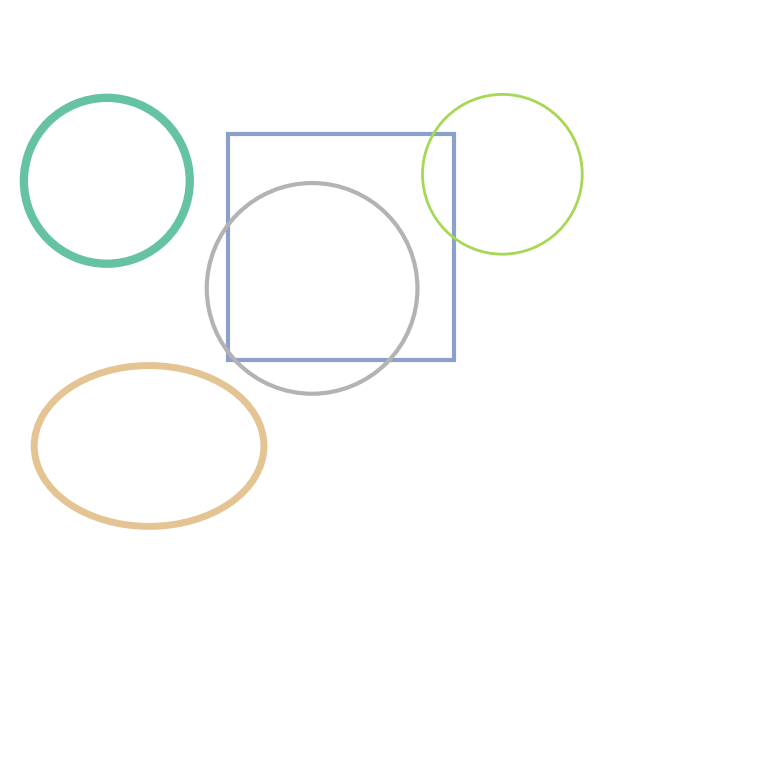[{"shape": "circle", "thickness": 3, "radius": 0.54, "center": [0.139, 0.765]}, {"shape": "square", "thickness": 1.5, "radius": 0.73, "center": [0.443, 0.679]}, {"shape": "circle", "thickness": 1, "radius": 0.52, "center": [0.652, 0.774]}, {"shape": "oval", "thickness": 2.5, "radius": 0.75, "center": [0.194, 0.421]}, {"shape": "circle", "thickness": 1.5, "radius": 0.68, "center": [0.405, 0.625]}]